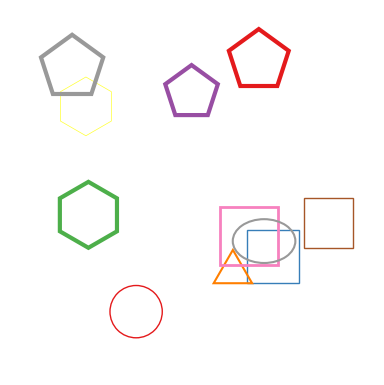[{"shape": "pentagon", "thickness": 3, "radius": 0.41, "center": [0.672, 0.843]}, {"shape": "circle", "thickness": 1, "radius": 0.34, "center": [0.354, 0.191]}, {"shape": "square", "thickness": 1, "radius": 0.34, "center": [0.71, 0.333]}, {"shape": "hexagon", "thickness": 3, "radius": 0.43, "center": [0.23, 0.442]}, {"shape": "pentagon", "thickness": 3, "radius": 0.36, "center": [0.498, 0.759]}, {"shape": "triangle", "thickness": 1.5, "radius": 0.29, "center": [0.605, 0.293]}, {"shape": "hexagon", "thickness": 0.5, "radius": 0.38, "center": [0.223, 0.724]}, {"shape": "square", "thickness": 1, "radius": 0.32, "center": [0.853, 0.42]}, {"shape": "square", "thickness": 2, "radius": 0.38, "center": [0.646, 0.387]}, {"shape": "oval", "thickness": 1.5, "radius": 0.41, "center": [0.686, 0.374]}, {"shape": "pentagon", "thickness": 3, "radius": 0.43, "center": [0.187, 0.825]}]